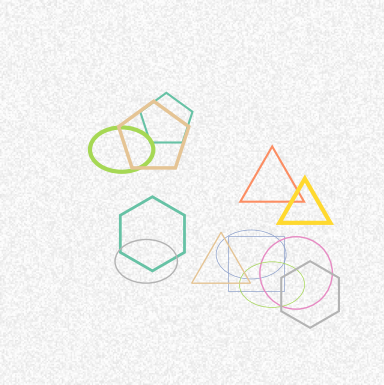[{"shape": "hexagon", "thickness": 2, "radius": 0.48, "center": [0.396, 0.393]}, {"shape": "pentagon", "thickness": 1.5, "radius": 0.36, "center": [0.432, 0.688]}, {"shape": "triangle", "thickness": 1.5, "radius": 0.48, "center": [0.707, 0.524]}, {"shape": "square", "thickness": 0.5, "radius": 0.36, "center": [0.665, 0.316]}, {"shape": "oval", "thickness": 0.5, "radius": 0.45, "center": [0.652, 0.339]}, {"shape": "circle", "thickness": 1, "radius": 0.47, "center": [0.769, 0.291]}, {"shape": "oval", "thickness": 0.5, "radius": 0.42, "center": [0.707, 0.261]}, {"shape": "oval", "thickness": 3, "radius": 0.41, "center": [0.316, 0.611]}, {"shape": "triangle", "thickness": 3, "radius": 0.38, "center": [0.792, 0.459]}, {"shape": "pentagon", "thickness": 2.5, "radius": 0.48, "center": [0.399, 0.641]}, {"shape": "triangle", "thickness": 1, "radius": 0.44, "center": [0.574, 0.308]}, {"shape": "hexagon", "thickness": 1.5, "radius": 0.43, "center": [0.805, 0.235]}, {"shape": "oval", "thickness": 1, "radius": 0.4, "center": [0.38, 0.321]}]